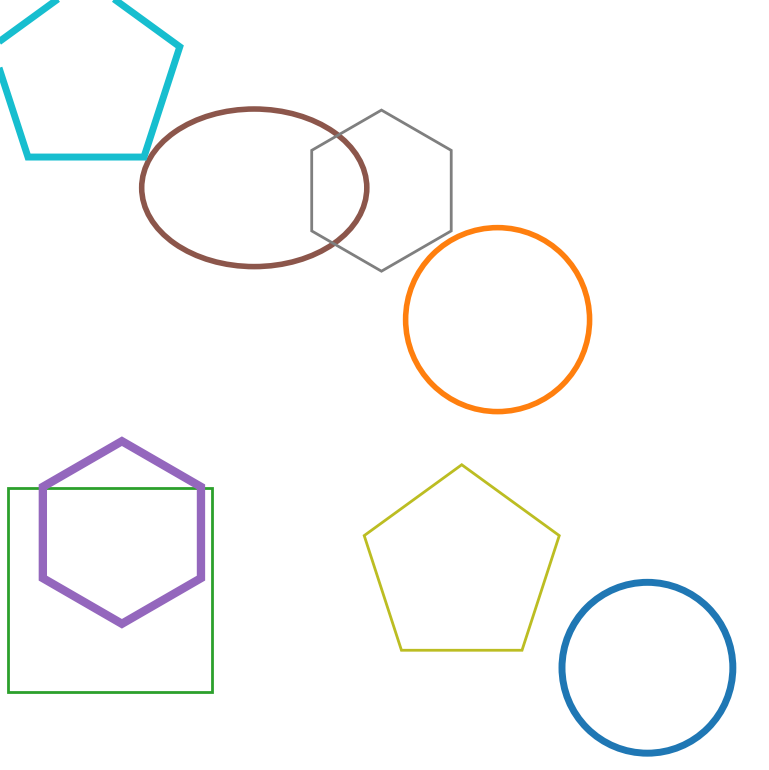[{"shape": "circle", "thickness": 2.5, "radius": 0.55, "center": [0.841, 0.133]}, {"shape": "circle", "thickness": 2, "radius": 0.6, "center": [0.646, 0.585]}, {"shape": "square", "thickness": 1, "radius": 0.66, "center": [0.143, 0.234]}, {"shape": "hexagon", "thickness": 3, "radius": 0.59, "center": [0.158, 0.308]}, {"shape": "oval", "thickness": 2, "radius": 0.73, "center": [0.33, 0.756]}, {"shape": "hexagon", "thickness": 1, "radius": 0.52, "center": [0.495, 0.752]}, {"shape": "pentagon", "thickness": 1, "radius": 0.67, "center": [0.6, 0.263]}, {"shape": "pentagon", "thickness": 2.5, "radius": 0.64, "center": [0.112, 0.9]}]